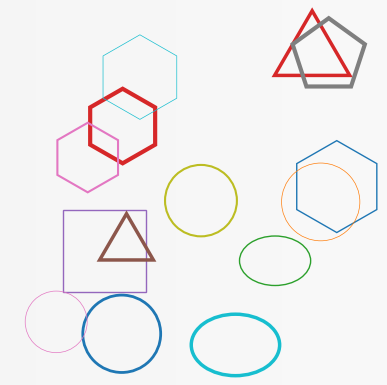[{"shape": "hexagon", "thickness": 1, "radius": 0.6, "center": [0.869, 0.515]}, {"shape": "circle", "thickness": 2, "radius": 0.5, "center": [0.314, 0.133]}, {"shape": "circle", "thickness": 0.5, "radius": 0.5, "center": [0.828, 0.476]}, {"shape": "oval", "thickness": 1, "radius": 0.46, "center": [0.71, 0.323]}, {"shape": "triangle", "thickness": 2.5, "radius": 0.56, "center": [0.806, 0.86]}, {"shape": "hexagon", "thickness": 3, "radius": 0.48, "center": [0.317, 0.673]}, {"shape": "square", "thickness": 1, "radius": 0.54, "center": [0.269, 0.348]}, {"shape": "triangle", "thickness": 2.5, "radius": 0.4, "center": [0.326, 0.365]}, {"shape": "hexagon", "thickness": 1.5, "radius": 0.45, "center": [0.226, 0.591]}, {"shape": "circle", "thickness": 0.5, "radius": 0.4, "center": [0.145, 0.164]}, {"shape": "pentagon", "thickness": 3, "radius": 0.49, "center": [0.848, 0.855]}, {"shape": "circle", "thickness": 1.5, "radius": 0.46, "center": [0.519, 0.479]}, {"shape": "oval", "thickness": 2.5, "radius": 0.57, "center": [0.608, 0.104]}, {"shape": "hexagon", "thickness": 0.5, "radius": 0.55, "center": [0.361, 0.8]}]